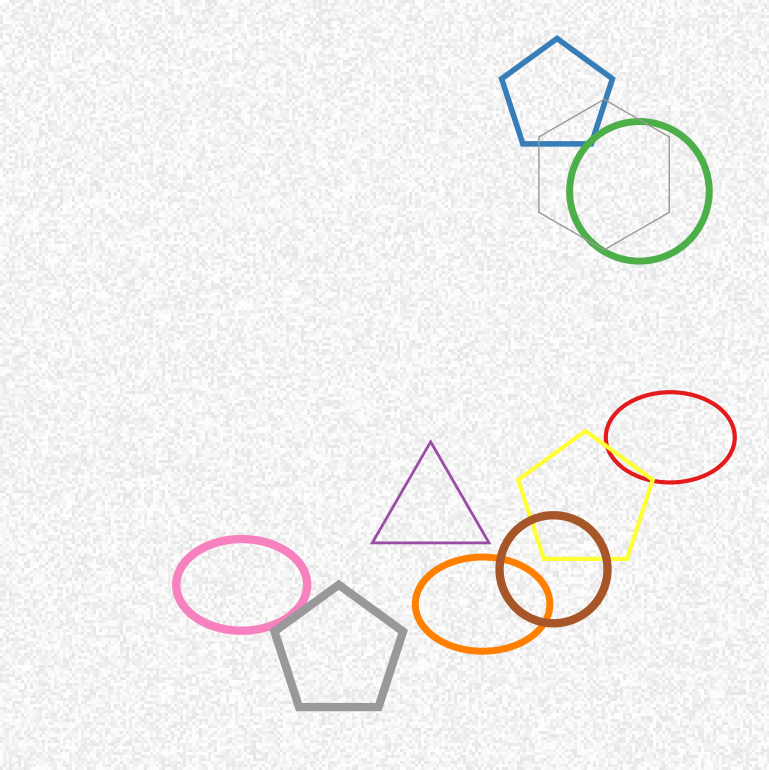[{"shape": "oval", "thickness": 1.5, "radius": 0.42, "center": [0.871, 0.432]}, {"shape": "pentagon", "thickness": 2, "radius": 0.38, "center": [0.723, 0.874]}, {"shape": "circle", "thickness": 2.5, "radius": 0.45, "center": [0.83, 0.752]}, {"shape": "triangle", "thickness": 1, "radius": 0.44, "center": [0.559, 0.339]}, {"shape": "oval", "thickness": 2.5, "radius": 0.44, "center": [0.627, 0.215]}, {"shape": "pentagon", "thickness": 1.5, "radius": 0.46, "center": [0.76, 0.348]}, {"shape": "circle", "thickness": 3, "radius": 0.35, "center": [0.719, 0.261]}, {"shape": "oval", "thickness": 3, "radius": 0.43, "center": [0.314, 0.24]}, {"shape": "pentagon", "thickness": 3, "radius": 0.44, "center": [0.44, 0.153]}, {"shape": "hexagon", "thickness": 0.5, "radius": 0.49, "center": [0.785, 0.773]}]